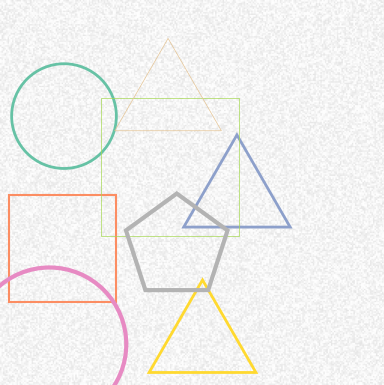[{"shape": "circle", "thickness": 2, "radius": 0.68, "center": [0.166, 0.698]}, {"shape": "square", "thickness": 1.5, "radius": 0.69, "center": [0.163, 0.354]}, {"shape": "triangle", "thickness": 2, "radius": 0.8, "center": [0.615, 0.49]}, {"shape": "circle", "thickness": 3, "radius": 1.0, "center": [0.128, 0.106]}, {"shape": "square", "thickness": 0.5, "radius": 0.9, "center": [0.442, 0.565]}, {"shape": "triangle", "thickness": 2, "radius": 0.8, "center": [0.526, 0.113]}, {"shape": "triangle", "thickness": 0.5, "radius": 0.8, "center": [0.437, 0.74]}, {"shape": "pentagon", "thickness": 3, "radius": 0.69, "center": [0.459, 0.359]}]